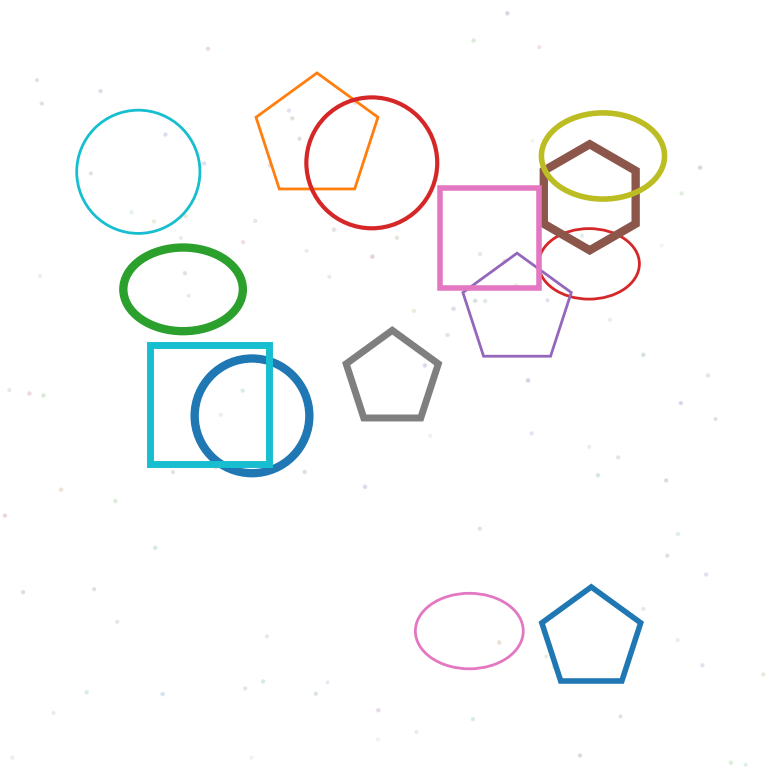[{"shape": "circle", "thickness": 3, "radius": 0.37, "center": [0.327, 0.46]}, {"shape": "pentagon", "thickness": 2, "radius": 0.34, "center": [0.768, 0.17]}, {"shape": "pentagon", "thickness": 1, "radius": 0.42, "center": [0.412, 0.822]}, {"shape": "oval", "thickness": 3, "radius": 0.39, "center": [0.238, 0.624]}, {"shape": "oval", "thickness": 1, "radius": 0.33, "center": [0.765, 0.657]}, {"shape": "circle", "thickness": 1.5, "radius": 0.42, "center": [0.483, 0.789]}, {"shape": "pentagon", "thickness": 1, "radius": 0.37, "center": [0.672, 0.597]}, {"shape": "hexagon", "thickness": 3, "radius": 0.34, "center": [0.766, 0.744]}, {"shape": "oval", "thickness": 1, "radius": 0.35, "center": [0.609, 0.18]}, {"shape": "square", "thickness": 2, "radius": 0.32, "center": [0.636, 0.691]}, {"shape": "pentagon", "thickness": 2.5, "radius": 0.31, "center": [0.509, 0.508]}, {"shape": "oval", "thickness": 2, "radius": 0.4, "center": [0.783, 0.797]}, {"shape": "circle", "thickness": 1, "radius": 0.4, "center": [0.18, 0.777]}, {"shape": "square", "thickness": 2.5, "radius": 0.39, "center": [0.272, 0.475]}]